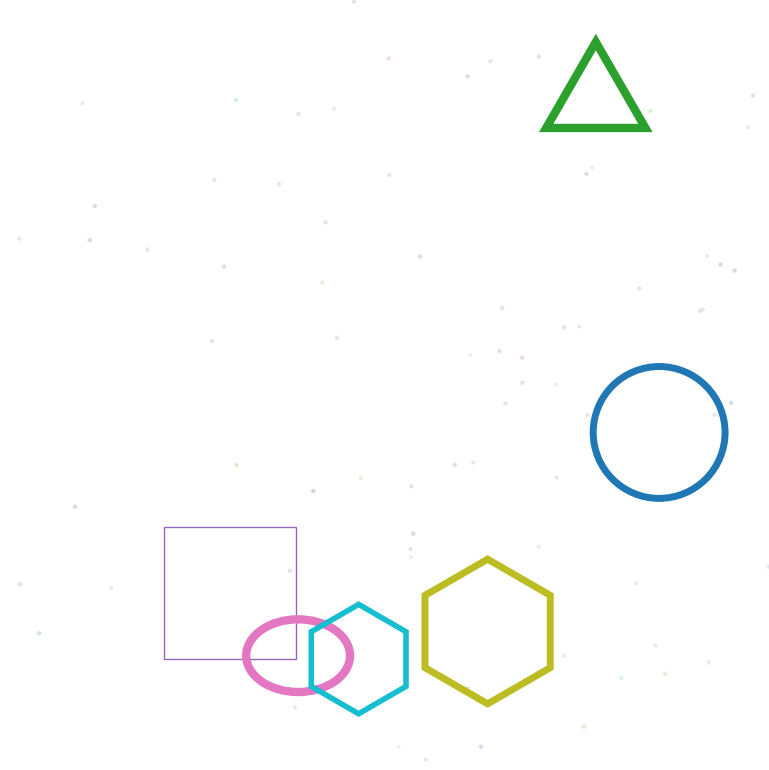[{"shape": "circle", "thickness": 2.5, "radius": 0.43, "center": [0.856, 0.438]}, {"shape": "triangle", "thickness": 3, "radius": 0.37, "center": [0.774, 0.871]}, {"shape": "square", "thickness": 0.5, "radius": 0.43, "center": [0.299, 0.231]}, {"shape": "oval", "thickness": 3, "radius": 0.34, "center": [0.387, 0.148]}, {"shape": "hexagon", "thickness": 2.5, "radius": 0.47, "center": [0.633, 0.18]}, {"shape": "hexagon", "thickness": 2, "radius": 0.36, "center": [0.466, 0.144]}]